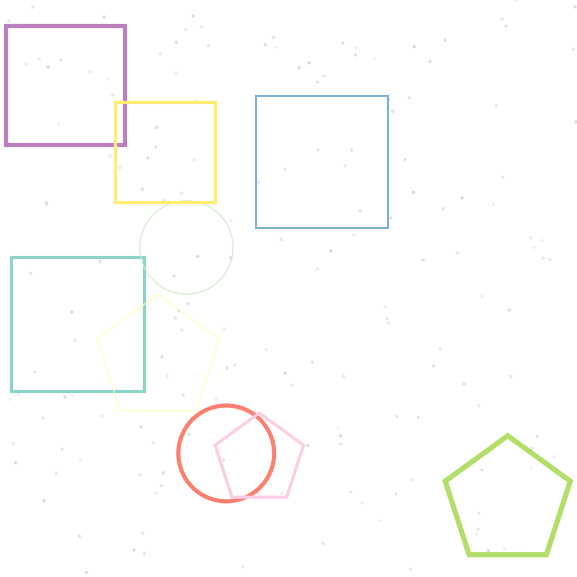[{"shape": "square", "thickness": 1.5, "radius": 0.58, "center": [0.134, 0.438]}, {"shape": "pentagon", "thickness": 0.5, "radius": 0.56, "center": [0.274, 0.378]}, {"shape": "circle", "thickness": 2, "radius": 0.41, "center": [0.392, 0.214]}, {"shape": "square", "thickness": 1, "radius": 0.57, "center": [0.557, 0.719]}, {"shape": "pentagon", "thickness": 2.5, "radius": 0.57, "center": [0.879, 0.131]}, {"shape": "pentagon", "thickness": 1.5, "radius": 0.4, "center": [0.449, 0.203]}, {"shape": "square", "thickness": 2, "radius": 0.52, "center": [0.113, 0.852]}, {"shape": "circle", "thickness": 0.5, "radius": 0.4, "center": [0.323, 0.571]}, {"shape": "square", "thickness": 1.5, "radius": 0.43, "center": [0.286, 0.736]}]